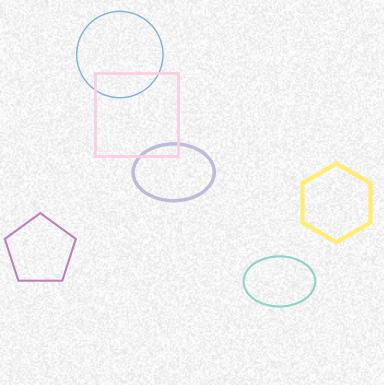[{"shape": "oval", "thickness": 1.5, "radius": 0.47, "center": [0.726, 0.269]}, {"shape": "oval", "thickness": 2.5, "radius": 0.53, "center": [0.451, 0.552]}, {"shape": "circle", "thickness": 1, "radius": 0.56, "center": [0.311, 0.858]}, {"shape": "square", "thickness": 2, "radius": 0.54, "center": [0.354, 0.703]}, {"shape": "pentagon", "thickness": 1.5, "radius": 0.49, "center": [0.105, 0.349]}, {"shape": "hexagon", "thickness": 3, "radius": 0.51, "center": [0.874, 0.473]}]